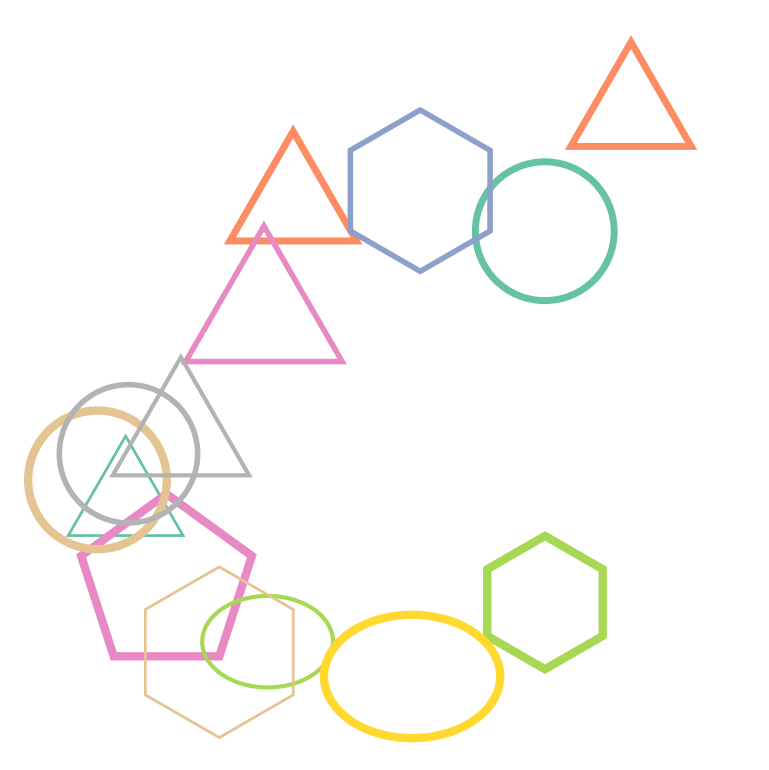[{"shape": "circle", "thickness": 2.5, "radius": 0.45, "center": [0.707, 0.7]}, {"shape": "triangle", "thickness": 1, "radius": 0.43, "center": [0.163, 0.348]}, {"shape": "triangle", "thickness": 2.5, "radius": 0.47, "center": [0.381, 0.735]}, {"shape": "triangle", "thickness": 2.5, "radius": 0.45, "center": [0.819, 0.855]}, {"shape": "hexagon", "thickness": 2, "radius": 0.52, "center": [0.546, 0.752]}, {"shape": "pentagon", "thickness": 3, "radius": 0.58, "center": [0.216, 0.242]}, {"shape": "triangle", "thickness": 2, "radius": 0.59, "center": [0.343, 0.589]}, {"shape": "oval", "thickness": 1.5, "radius": 0.42, "center": [0.348, 0.167]}, {"shape": "hexagon", "thickness": 3, "radius": 0.43, "center": [0.708, 0.217]}, {"shape": "oval", "thickness": 3, "radius": 0.57, "center": [0.535, 0.121]}, {"shape": "circle", "thickness": 3, "radius": 0.45, "center": [0.127, 0.377]}, {"shape": "hexagon", "thickness": 1, "radius": 0.55, "center": [0.285, 0.153]}, {"shape": "circle", "thickness": 2, "radius": 0.45, "center": [0.167, 0.411]}, {"shape": "triangle", "thickness": 1.5, "radius": 0.51, "center": [0.235, 0.434]}]